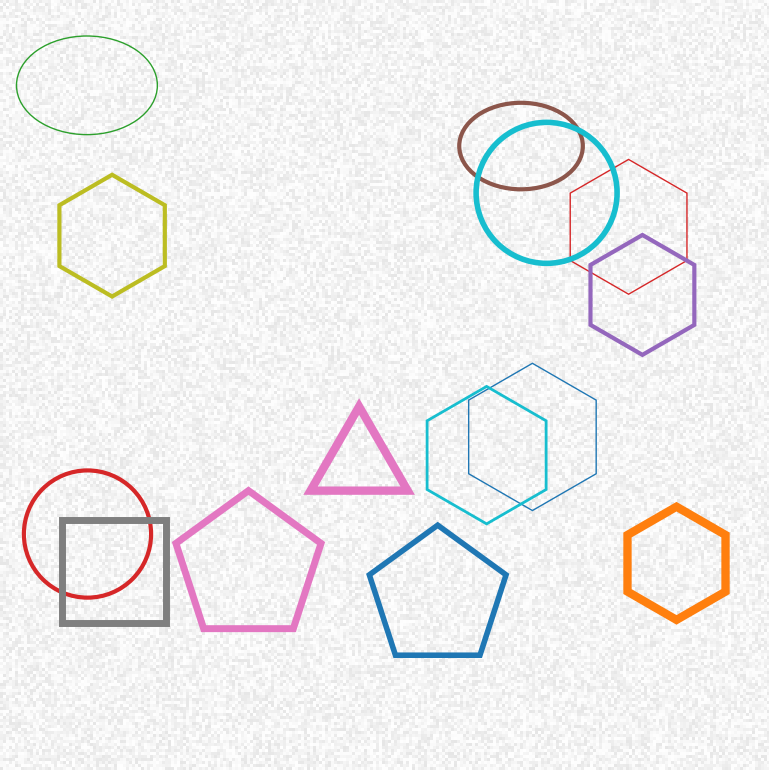[{"shape": "pentagon", "thickness": 2, "radius": 0.47, "center": [0.568, 0.225]}, {"shape": "hexagon", "thickness": 0.5, "radius": 0.48, "center": [0.691, 0.433]}, {"shape": "hexagon", "thickness": 3, "radius": 0.37, "center": [0.879, 0.268]}, {"shape": "oval", "thickness": 0.5, "radius": 0.46, "center": [0.113, 0.889]}, {"shape": "hexagon", "thickness": 0.5, "radius": 0.44, "center": [0.816, 0.705]}, {"shape": "circle", "thickness": 1.5, "radius": 0.41, "center": [0.114, 0.306]}, {"shape": "hexagon", "thickness": 1.5, "radius": 0.39, "center": [0.834, 0.617]}, {"shape": "oval", "thickness": 1.5, "radius": 0.4, "center": [0.677, 0.81]}, {"shape": "triangle", "thickness": 3, "radius": 0.36, "center": [0.466, 0.399]}, {"shape": "pentagon", "thickness": 2.5, "radius": 0.5, "center": [0.323, 0.264]}, {"shape": "square", "thickness": 2.5, "radius": 0.34, "center": [0.148, 0.258]}, {"shape": "hexagon", "thickness": 1.5, "radius": 0.4, "center": [0.146, 0.694]}, {"shape": "circle", "thickness": 2, "radius": 0.46, "center": [0.71, 0.75]}, {"shape": "hexagon", "thickness": 1, "radius": 0.45, "center": [0.632, 0.409]}]